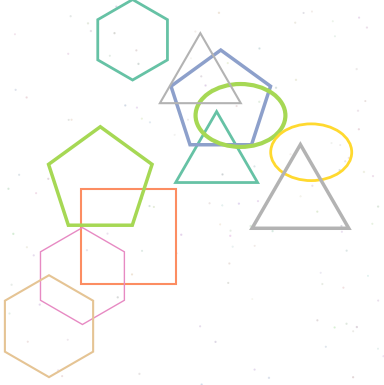[{"shape": "triangle", "thickness": 2, "radius": 0.61, "center": [0.563, 0.587]}, {"shape": "hexagon", "thickness": 2, "radius": 0.52, "center": [0.344, 0.897]}, {"shape": "square", "thickness": 1.5, "radius": 0.61, "center": [0.334, 0.386]}, {"shape": "pentagon", "thickness": 2.5, "radius": 0.68, "center": [0.573, 0.734]}, {"shape": "hexagon", "thickness": 1, "radius": 0.63, "center": [0.214, 0.283]}, {"shape": "oval", "thickness": 3, "radius": 0.58, "center": [0.625, 0.7]}, {"shape": "pentagon", "thickness": 2.5, "radius": 0.71, "center": [0.261, 0.529]}, {"shape": "oval", "thickness": 2, "radius": 0.53, "center": [0.808, 0.605]}, {"shape": "hexagon", "thickness": 1.5, "radius": 0.66, "center": [0.127, 0.153]}, {"shape": "triangle", "thickness": 2.5, "radius": 0.72, "center": [0.78, 0.48]}, {"shape": "triangle", "thickness": 1.5, "radius": 0.61, "center": [0.52, 0.793]}]